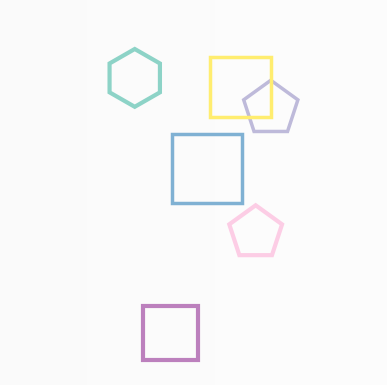[{"shape": "hexagon", "thickness": 3, "radius": 0.38, "center": [0.348, 0.798]}, {"shape": "pentagon", "thickness": 2.5, "radius": 0.37, "center": [0.699, 0.718]}, {"shape": "square", "thickness": 2.5, "radius": 0.45, "center": [0.535, 0.562]}, {"shape": "pentagon", "thickness": 3, "radius": 0.36, "center": [0.66, 0.395]}, {"shape": "square", "thickness": 3, "radius": 0.35, "center": [0.441, 0.135]}, {"shape": "square", "thickness": 2.5, "radius": 0.39, "center": [0.621, 0.774]}]